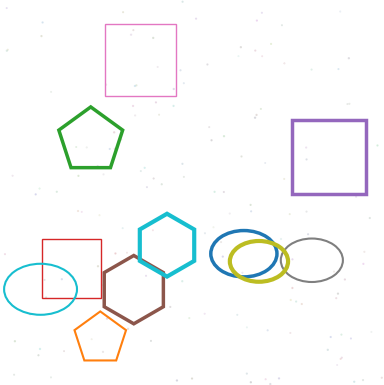[{"shape": "oval", "thickness": 2.5, "radius": 0.43, "center": [0.633, 0.341]}, {"shape": "pentagon", "thickness": 1.5, "radius": 0.35, "center": [0.26, 0.121]}, {"shape": "pentagon", "thickness": 2.5, "radius": 0.44, "center": [0.236, 0.635]}, {"shape": "square", "thickness": 1, "radius": 0.38, "center": [0.185, 0.303]}, {"shape": "square", "thickness": 2.5, "radius": 0.48, "center": [0.855, 0.592]}, {"shape": "hexagon", "thickness": 2.5, "radius": 0.44, "center": [0.348, 0.248]}, {"shape": "square", "thickness": 1, "radius": 0.46, "center": [0.365, 0.844]}, {"shape": "oval", "thickness": 1.5, "radius": 0.4, "center": [0.81, 0.324]}, {"shape": "oval", "thickness": 3, "radius": 0.38, "center": [0.673, 0.321]}, {"shape": "hexagon", "thickness": 3, "radius": 0.41, "center": [0.434, 0.363]}, {"shape": "oval", "thickness": 1.5, "radius": 0.47, "center": [0.105, 0.249]}]